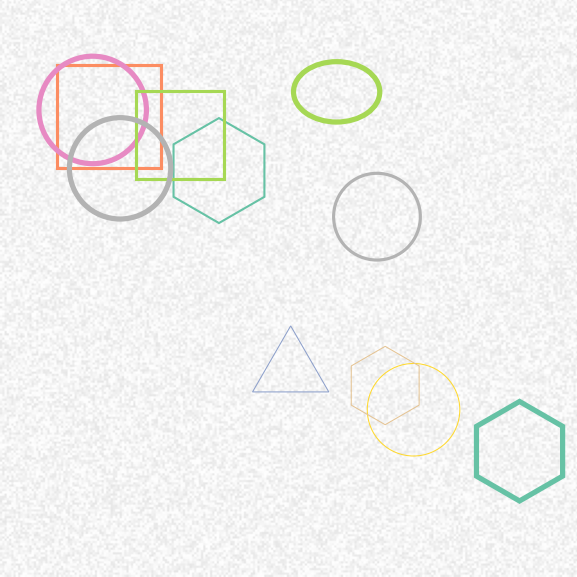[{"shape": "hexagon", "thickness": 2.5, "radius": 0.43, "center": [0.9, 0.218]}, {"shape": "hexagon", "thickness": 1, "radius": 0.45, "center": [0.379, 0.704]}, {"shape": "square", "thickness": 1.5, "radius": 0.45, "center": [0.189, 0.798]}, {"shape": "triangle", "thickness": 0.5, "radius": 0.38, "center": [0.503, 0.359]}, {"shape": "circle", "thickness": 2.5, "radius": 0.47, "center": [0.16, 0.809]}, {"shape": "square", "thickness": 1.5, "radius": 0.38, "center": [0.312, 0.766]}, {"shape": "oval", "thickness": 2.5, "radius": 0.37, "center": [0.583, 0.84]}, {"shape": "circle", "thickness": 0.5, "radius": 0.4, "center": [0.716, 0.29]}, {"shape": "hexagon", "thickness": 0.5, "radius": 0.34, "center": [0.667, 0.332]}, {"shape": "circle", "thickness": 1.5, "radius": 0.38, "center": [0.653, 0.624]}, {"shape": "circle", "thickness": 2.5, "radius": 0.44, "center": [0.208, 0.708]}]